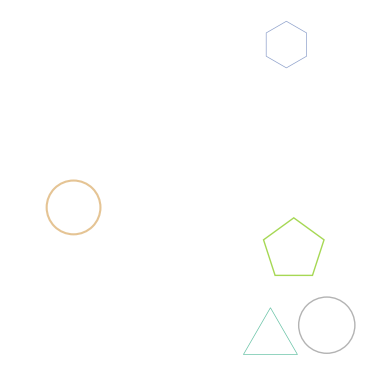[{"shape": "triangle", "thickness": 0.5, "radius": 0.41, "center": [0.702, 0.12]}, {"shape": "hexagon", "thickness": 0.5, "radius": 0.3, "center": [0.744, 0.884]}, {"shape": "pentagon", "thickness": 1, "radius": 0.41, "center": [0.763, 0.352]}, {"shape": "circle", "thickness": 1.5, "radius": 0.35, "center": [0.191, 0.461]}, {"shape": "circle", "thickness": 1, "radius": 0.37, "center": [0.849, 0.155]}]